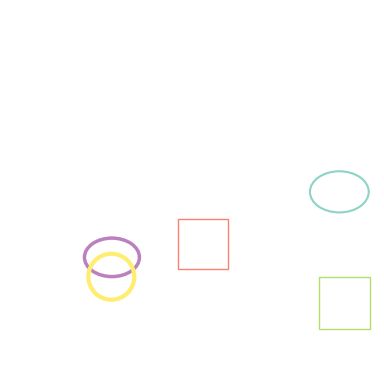[{"shape": "oval", "thickness": 1.5, "radius": 0.38, "center": [0.881, 0.502]}, {"shape": "square", "thickness": 1, "radius": 0.32, "center": [0.528, 0.365]}, {"shape": "square", "thickness": 1, "radius": 0.33, "center": [0.895, 0.213]}, {"shape": "oval", "thickness": 2.5, "radius": 0.36, "center": [0.291, 0.332]}, {"shape": "circle", "thickness": 3, "radius": 0.3, "center": [0.289, 0.281]}]